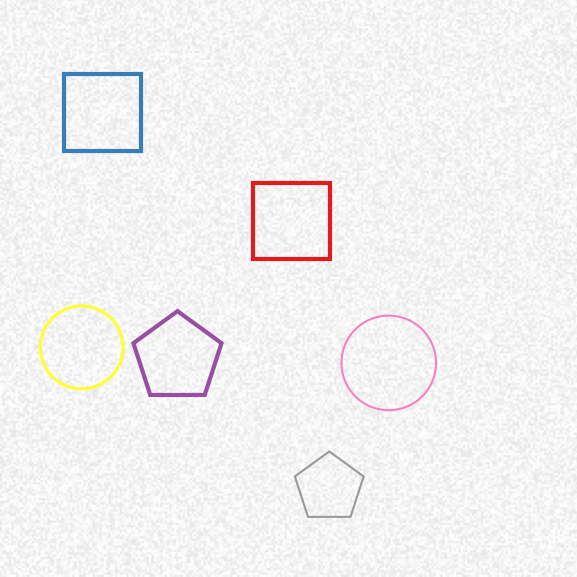[{"shape": "square", "thickness": 2, "radius": 0.33, "center": [0.505, 0.617]}, {"shape": "square", "thickness": 2, "radius": 0.33, "center": [0.178, 0.805]}, {"shape": "pentagon", "thickness": 2, "radius": 0.4, "center": [0.307, 0.38]}, {"shape": "circle", "thickness": 1.5, "radius": 0.36, "center": [0.141, 0.398]}, {"shape": "circle", "thickness": 1, "radius": 0.41, "center": [0.673, 0.371]}, {"shape": "pentagon", "thickness": 1, "radius": 0.31, "center": [0.57, 0.155]}]